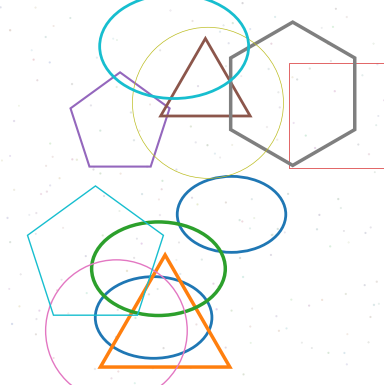[{"shape": "oval", "thickness": 2, "radius": 0.76, "center": [0.399, 0.175]}, {"shape": "oval", "thickness": 2, "radius": 0.7, "center": [0.601, 0.443]}, {"shape": "triangle", "thickness": 2.5, "radius": 0.97, "center": [0.429, 0.144]}, {"shape": "oval", "thickness": 2.5, "radius": 0.87, "center": [0.412, 0.302]}, {"shape": "square", "thickness": 0.5, "radius": 0.68, "center": [0.886, 0.7]}, {"shape": "pentagon", "thickness": 1.5, "radius": 0.68, "center": [0.312, 0.677]}, {"shape": "triangle", "thickness": 2, "radius": 0.67, "center": [0.534, 0.766]}, {"shape": "circle", "thickness": 1, "radius": 0.92, "center": [0.302, 0.141]}, {"shape": "hexagon", "thickness": 2.5, "radius": 0.93, "center": [0.76, 0.756]}, {"shape": "circle", "thickness": 0.5, "radius": 0.98, "center": [0.54, 0.733]}, {"shape": "oval", "thickness": 2, "radius": 0.97, "center": [0.452, 0.88]}, {"shape": "pentagon", "thickness": 1, "radius": 0.93, "center": [0.248, 0.331]}]